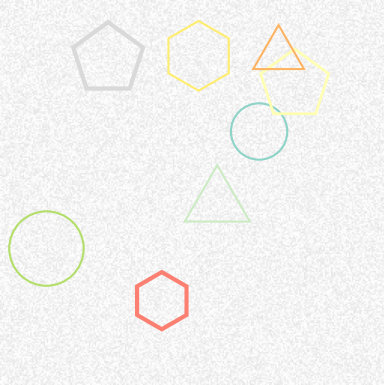[{"shape": "circle", "thickness": 1.5, "radius": 0.37, "center": [0.673, 0.658]}, {"shape": "pentagon", "thickness": 2, "radius": 0.46, "center": [0.765, 0.78]}, {"shape": "hexagon", "thickness": 3, "radius": 0.37, "center": [0.42, 0.219]}, {"shape": "triangle", "thickness": 1.5, "radius": 0.38, "center": [0.724, 0.859]}, {"shape": "circle", "thickness": 1.5, "radius": 0.48, "center": [0.121, 0.354]}, {"shape": "pentagon", "thickness": 3, "radius": 0.48, "center": [0.281, 0.847]}, {"shape": "triangle", "thickness": 1.5, "radius": 0.49, "center": [0.564, 0.473]}, {"shape": "hexagon", "thickness": 1.5, "radius": 0.45, "center": [0.516, 0.855]}]